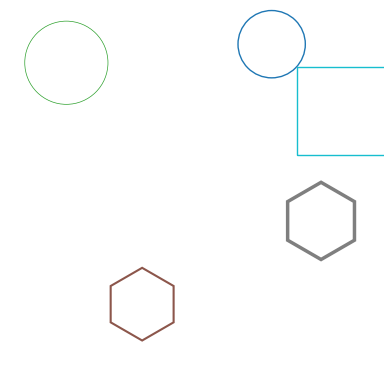[{"shape": "circle", "thickness": 1, "radius": 0.44, "center": [0.706, 0.885]}, {"shape": "circle", "thickness": 0.5, "radius": 0.54, "center": [0.172, 0.837]}, {"shape": "hexagon", "thickness": 1.5, "radius": 0.47, "center": [0.369, 0.21]}, {"shape": "hexagon", "thickness": 2.5, "radius": 0.5, "center": [0.834, 0.426]}, {"shape": "square", "thickness": 1, "radius": 0.57, "center": [0.887, 0.712]}]